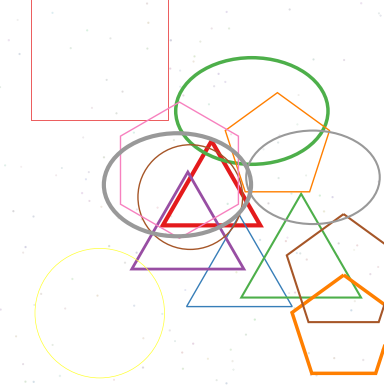[{"shape": "triangle", "thickness": 3, "radius": 0.73, "center": [0.55, 0.488]}, {"shape": "square", "thickness": 0.5, "radius": 0.89, "center": [0.258, 0.866]}, {"shape": "triangle", "thickness": 1, "radius": 0.79, "center": [0.622, 0.283]}, {"shape": "oval", "thickness": 2.5, "radius": 0.99, "center": [0.654, 0.712]}, {"shape": "triangle", "thickness": 1.5, "radius": 0.9, "center": [0.782, 0.317]}, {"shape": "triangle", "thickness": 2, "radius": 0.84, "center": [0.488, 0.385]}, {"shape": "pentagon", "thickness": 1, "radius": 0.71, "center": [0.721, 0.617]}, {"shape": "pentagon", "thickness": 2.5, "radius": 0.71, "center": [0.893, 0.145]}, {"shape": "circle", "thickness": 0.5, "radius": 0.84, "center": [0.259, 0.187]}, {"shape": "circle", "thickness": 1, "radius": 0.68, "center": [0.494, 0.488]}, {"shape": "pentagon", "thickness": 1.5, "radius": 0.78, "center": [0.892, 0.289]}, {"shape": "hexagon", "thickness": 1, "radius": 0.88, "center": [0.466, 0.558]}, {"shape": "oval", "thickness": 3, "radius": 0.96, "center": [0.461, 0.52]}, {"shape": "oval", "thickness": 1.5, "radius": 0.87, "center": [0.813, 0.539]}]